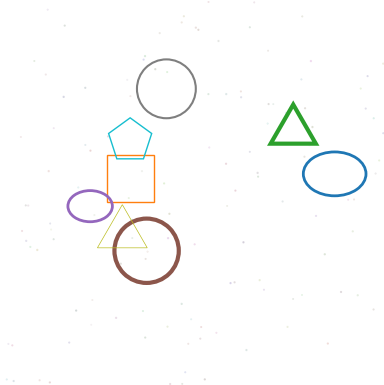[{"shape": "oval", "thickness": 2, "radius": 0.41, "center": [0.869, 0.548]}, {"shape": "square", "thickness": 1, "radius": 0.31, "center": [0.339, 0.536]}, {"shape": "triangle", "thickness": 3, "radius": 0.34, "center": [0.762, 0.661]}, {"shape": "oval", "thickness": 2, "radius": 0.29, "center": [0.234, 0.464]}, {"shape": "circle", "thickness": 3, "radius": 0.42, "center": [0.381, 0.349]}, {"shape": "circle", "thickness": 1.5, "radius": 0.38, "center": [0.432, 0.769]}, {"shape": "triangle", "thickness": 0.5, "radius": 0.37, "center": [0.318, 0.394]}, {"shape": "pentagon", "thickness": 1, "radius": 0.29, "center": [0.338, 0.635]}]